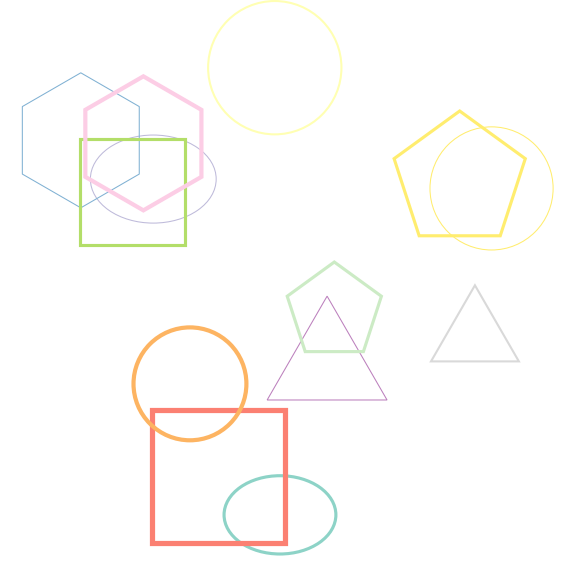[{"shape": "oval", "thickness": 1.5, "radius": 0.48, "center": [0.485, 0.108]}, {"shape": "circle", "thickness": 1, "radius": 0.58, "center": [0.476, 0.882]}, {"shape": "oval", "thickness": 0.5, "radius": 0.54, "center": [0.265, 0.689]}, {"shape": "square", "thickness": 2.5, "radius": 0.58, "center": [0.379, 0.174]}, {"shape": "hexagon", "thickness": 0.5, "radius": 0.58, "center": [0.14, 0.756]}, {"shape": "circle", "thickness": 2, "radius": 0.49, "center": [0.329, 0.334]}, {"shape": "square", "thickness": 1.5, "radius": 0.46, "center": [0.23, 0.666]}, {"shape": "hexagon", "thickness": 2, "radius": 0.58, "center": [0.248, 0.751]}, {"shape": "triangle", "thickness": 1, "radius": 0.44, "center": [0.822, 0.417]}, {"shape": "triangle", "thickness": 0.5, "radius": 0.6, "center": [0.566, 0.366]}, {"shape": "pentagon", "thickness": 1.5, "radius": 0.43, "center": [0.579, 0.46]}, {"shape": "pentagon", "thickness": 1.5, "radius": 0.6, "center": [0.796, 0.687]}, {"shape": "circle", "thickness": 0.5, "radius": 0.53, "center": [0.851, 0.673]}]